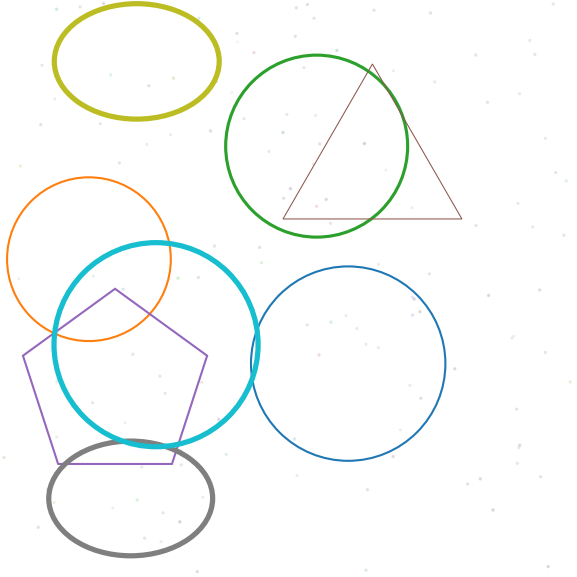[{"shape": "circle", "thickness": 1, "radius": 0.84, "center": [0.603, 0.369]}, {"shape": "circle", "thickness": 1, "radius": 0.71, "center": [0.154, 0.55]}, {"shape": "circle", "thickness": 1.5, "radius": 0.79, "center": [0.548, 0.746]}, {"shape": "pentagon", "thickness": 1, "radius": 0.84, "center": [0.199, 0.331]}, {"shape": "triangle", "thickness": 0.5, "radius": 0.89, "center": [0.645, 0.709]}, {"shape": "oval", "thickness": 2.5, "radius": 0.71, "center": [0.226, 0.136]}, {"shape": "oval", "thickness": 2.5, "radius": 0.71, "center": [0.237, 0.893]}, {"shape": "circle", "thickness": 2.5, "radius": 0.88, "center": [0.27, 0.402]}]